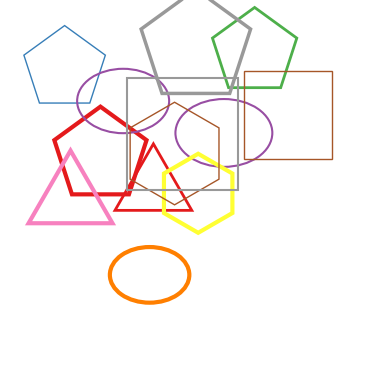[{"shape": "triangle", "thickness": 2, "radius": 0.58, "center": [0.398, 0.511]}, {"shape": "pentagon", "thickness": 3, "radius": 0.63, "center": [0.261, 0.597]}, {"shape": "pentagon", "thickness": 1, "radius": 0.56, "center": [0.168, 0.822]}, {"shape": "pentagon", "thickness": 2, "radius": 0.58, "center": [0.661, 0.865]}, {"shape": "oval", "thickness": 1.5, "radius": 0.6, "center": [0.32, 0.738]}, {"shape": "oval", "thickness": 1.5, "radius": 0.63, "center": [0.582, 0.655]}, {"shape": "oval", "thickness": 3, "radius": 0.52, "center": [0.389, 0.286]}, {"shape": "hexagon", "thickness": 3, "radius": 0.51, "center": [0.515, 0.498]}, {"shape": "hexagon", "thickness": 1, "radius": 0.67, "center": [0.453, 0.601]}, {"shape": "square", "thickness": 1, "radius": 0.57, "center": [0.747, 0.702]}, {"shape": "triangle", "thickness": 3, "radius": 0.63, "center": [0.183, 0.483]}, {"shape": "square", "thickness": 1.5, "radius": 0.73, "center": [0.474, 0.652]}, {"shape": "pentagon", "thickness": 2.5, "radius": 0.75, "center": [0.509, 0.878]}]